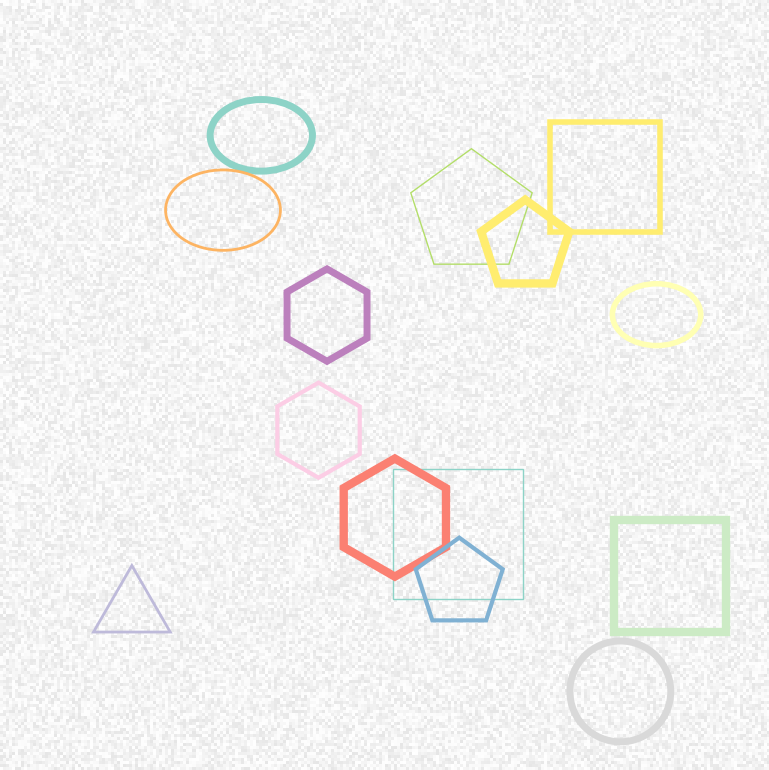[{"shape": "square", "thickness": 0.5, "radius": 0.42, "center": [0.594, 0.306]}, {"shape": "oval", "thickness": 2.5, "radius": 0.33, "center": [0.339, 0.824]}, {"shape": "oval", "thickness": 2, "radius": 0.29, "center": [0.853, 0.591]}, {"shape": "triangle", "thickness": 1, "radius": 0.29, "center": [0.171, 0.208]}, {"shape": "hexagon", "thickness": 3, "radius": 0.38, "center": [0.513, 0.328]}, {"shape": "pentagon", "thickness": 1.5, "radius": 0.3, "center": [0.596, 0.242]}, {"shape": "oval", "thickness": 1, "radius": 0.37, "center": [0.29, 0.727]}, {"shape": "pentagon", "thickness": 0.5, "radius": 0.41, "center": [0.612, 0.724]}, {"shape": "hexagon", "thickness": 1.5, "radius": 0.31, "center": [0.414, 0.441]}, {"shape": "circle", "thickness": 2.5, "radius": 0.33, "center": [0.806, 0.102]}, {"shape": "hexagon", "thickness": 2.5, "radius": 0.3, "center": [0.425, 0.591]}, {"shape": "square", "thickness": 3, "radius": 0.37, "center": [0.87, 0.252]}, {"shape": "square", "thickness": 2, "radius": 0.36, "center": [0.786, 0.77]}, {"shape": "pentagon", "thickness": 3, "radius": 0.3, "center": [0.682, 0.681]}]